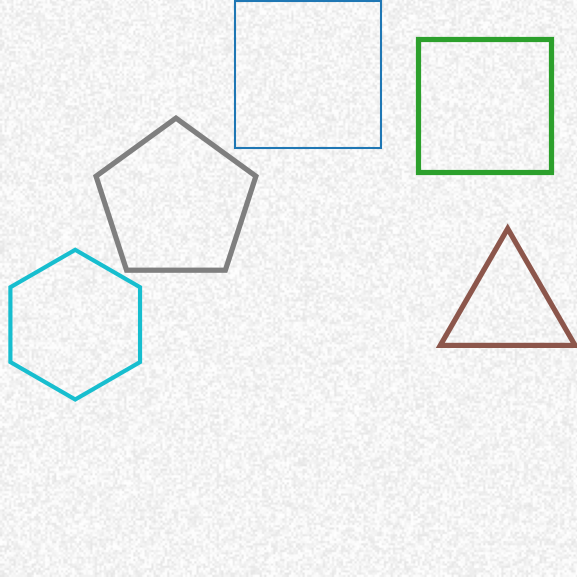[{"shape": "square", "thickness": 1, "radius": 0.63, "center": [0.533, 0.87]}, {"shape": "square", "thickness": 2.5, "radius": 0.57, "center": [0.839, 0.816]}, {"shape": "triangle", "thickness": 2.5, "radius": 0.67, "center": [0.879, 0.468]}, {"shape": "pentagon", "thickness": 2.5, "radius": 0.73, "center": [0.305, 0.649]}, {"shape": "hexagon", "thickness": 2, "radius": 0.65, "center": [0.13, 0.437]}]